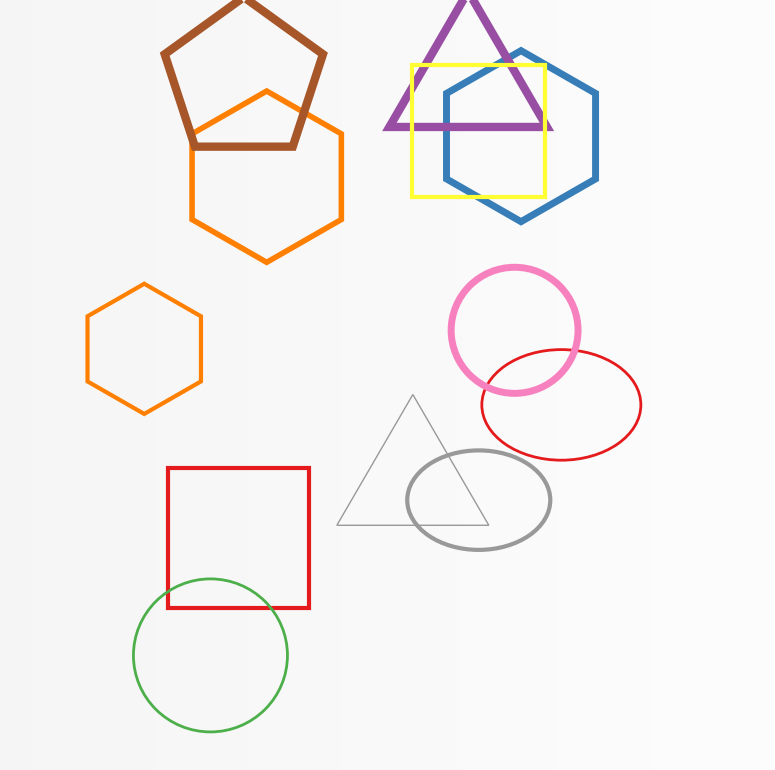[{"shape": "oval", "thickness": 1, "radius": 0.51, "center": [0.724, 0.474]}, {"shape": "square", "thickness": 1.5, "radius": 0.45, "center": [0.308, 0.301]}, {"shape": "hexagon", "thickness": 2.5, "radius": 0.56, "center": [0.672, 0.823]}, {"shape": "circle", "thickness": 1, "radius": 0.5, "center": [0.272, 0.149]}, {"shape": "triangle", "thickness": 3, "radius": 0.59, "center": [0.604, 0.894]}, {"shape": "hexagon", "thickness": 2, "radius": 0.56, "center": [0.344, 0.771]}, {"shape": "hexagon", "thickness": 1.5, "radius": 0.42, "center": [0.186, 0.547]}, {"shape": "square", "thickness": 1.5, "radius": 0.43, "center": [0.617, 0.83]}, {"shape": "pentagon", "thickness": 3, "radius": 0.54, "center": [0.315, 0.896]}, {"shape": "circle", "thickness": 2.5, "radius": 0.41, "center": [0.664, 0.571]}, {"shape": "oval", "thickness": 1.5, "radius": 0.46, "center": [0.618, 0.35]}, {"shape": "triangle", "thickness": 0.5, "radius": 0.57, "center": [0.533, 0.374]}]